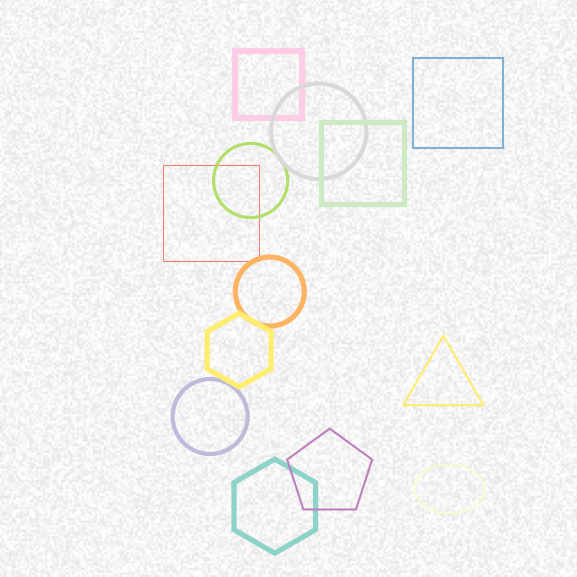[{"shape": "hexagon", "thickness": 2.5, "radius": 0.41, "center": [0.476, 0.123]}, {"shape": "oval", "thickness": 0.5, "radius": 0.3, "center": [0.778, 0.153]}, {"shape": "circle", "thickness": 2, "radius": 0.32, "center": [0.364, 0.278]}, {"shape": "square", "thickness": 0.5, "radius": 0.42, "center": [0.366, 0.631]}, {"shape": "square", "thickness": 1, "radius": 0.39, "center": [0.793, 0.821]}, {"shape": "circle", "thickness": 2.5, "radius": 0.3, "center": [0.467, 0.494]}, {"shape": "circle", "thickness": 1.5, "radius": 0.32, "center": [0.434, 0.687]}, {"shape": "square", "thickness": 3, "radius": 0.29, "center": [0.465, 0.853]}, {"shape": "circle", "thickness": 2, "radius": 0.41, "center": [0.552, 0.772]}, {"shape": "pentagon", "thickness": 1, "radius": 0.39, "center": [0.571, 0.18]}, {"shape": "square", "thickness": 2.5, "radius": 0.36, "center": [0.628, 0.717]}, {"shape": "triangle", "thickness": 1, "radius": 0.4, "center": [0.768, 0.338]}, {"shape": "hexagon", "thickness": 2.5, "radius": 0.32, "center": [0.414, 0.393]}]